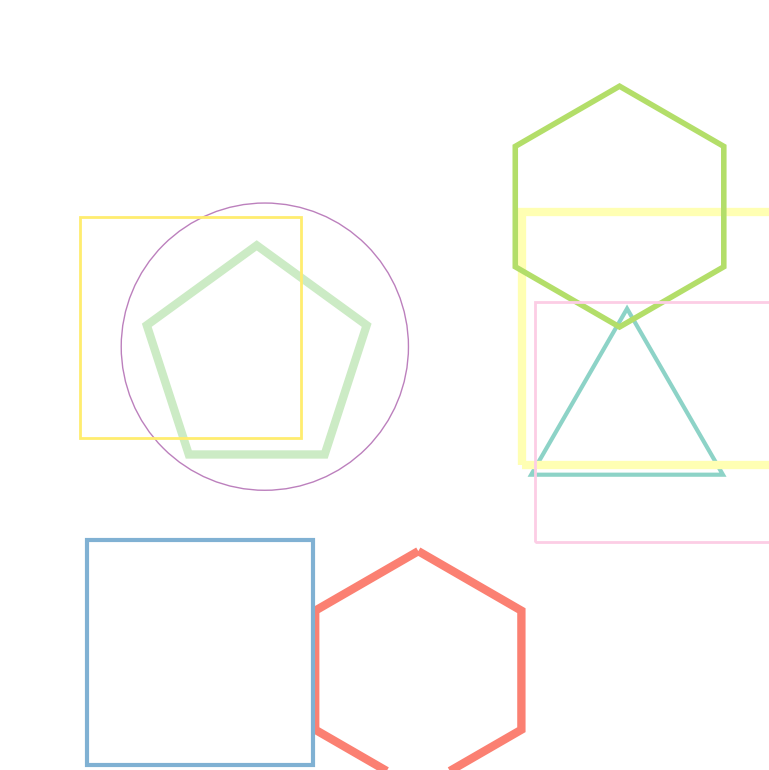[{"shape": "triangle", "thickness": 1.5, "radius": 0.72, "center": [0.814, 0.455]}, {"shape": "square", "thickness": 3, "radius": 0.82, "center": [0.842, 0.56]}, {"shape": "hexagon", "thickness": 3, "radius": 0.77, "center": [0.543, 0.13]}, {"shape": "square", "thickness": 1.5, "radius": 0.73, "center": [0.26, 0.153]}, {"shape": "hexagon", "thickness": 2, "radius": 0.78, "center": [0.805, 0.732]}, {"shape": "square", "thickness": 1, "radius": 0.78, "center": [0.851, 0.452]}, {"shape": "circle", "thickness": 0.5, "radius": 0.93, "center": [0.344, 0.55]}, {"shape": "pentagon", "thickness": 3, "radius": 0.75, "center": [0.333, 0.531]}, {"shape": "square", "thickness": 1, "radius": 0.72, "center": [0.247, 0.575]}]